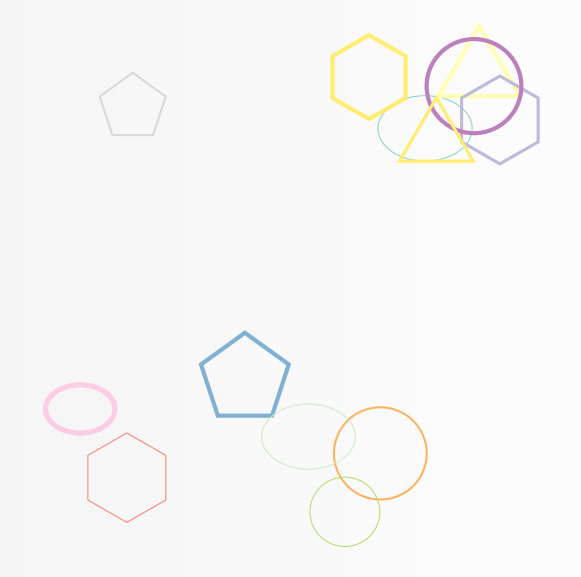[{"shape": "oval", "thickness": 0.5, "radius": 0.4, "center": [0.731, 0.777]}, {"shape": "triangle", "thickness": 2, "radius": 0.4, "center": [0.824, 0.873]}, {"shape": "hexagon", "thickness": 1.5, "radius": 0.38, "center": [0.86, 0.791]}, {"shape": "hexagon", "thickness": 0.5, "radius": 0.39, "center": [0.218, 0.172]}, {"shape": "pentagon", "thickness": 2, "radius": 0.4, "center": [0.421, 0.344]}, {"shape": "circle", "thickness": 1, "radius": 0.4, "center": [0.654, 0.214]}, {"shape": "circle", "thickness": 0.5, "radius": 0.3, "center": [0.593, 0.113]}, {"shape": "oval", "thickness": 2.5, "radius": 0.3, "center": [0.138, 0.291]}, {"shape": "pentagon", "thickness": 1, "radius": 0.3, "center": [0.228, 0.814]}, {"shape": "circle", "thickness": 2, "radius": 0.41, "center": [0.815, 0.85]}, {"shape": "oval", "thickness": 0.5, "radius": 0.4, "center": [0.531, 0.243]}, {"shape": "triangle", "thickness": 1.5, "radius": 0.37, "center": [0.751, 0.757]}, {"shape": "hexagon", "thickness": 2, "radius": 0.36, "center": [0.635, 0.866]}]